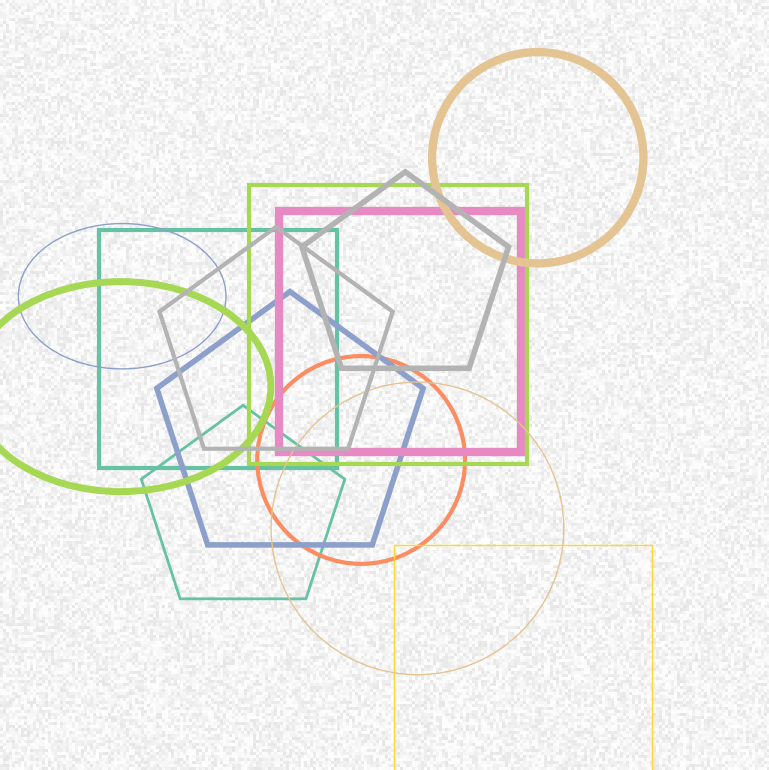[{"shape": "pentagon", "thickness": 1, "radius": 0.69, "center": [0.316, 0.335]}, {"shape": "square", "thickness": 1.5, "radius": 0.77, "center": [0.283, 0.546]}, {"shape": "circle", "thickness": 1.5, "radius": 0.67, "center": [0.469, 0.403]}, {"shape": "oval", "thickness": 0.5, "radius": 0.67, "center": [0.159, 0.615]}, {"shape": "pentagon", "thickness": 2, "radius": 0.91, "center": [0.377, 0.439]}, {"shape": "square", "thickness": 3, "radius": 0.78, "center": [0.519, 0.569]}, {"shape": "oval", "thickness": 2.5, "radius": 0.97, "center": [0.157, 0.498]}, {"shape": "square", "thickness": 1.5, "radius": 0.9, "center": [0.504, 0.579]}, {"shape": "square", "thickness": 0.5, "radius": 0.84, "center": [0.679, 0.125]}, {"shape": "circle", "thickness": 0.5, "radius": 0.95, "center": [0.542, 0.314]}, {"shape": "circle", "thickness": 3, "radius": 0.69, "center": [0.698, 0.795]}, {"shape": "pentagon", "thickness": 1.5, "radius": 0.8, "center": [0.359, 0.546]}, {"shape": "pentagon", "thickness": 2, "radius": 0.71, "center": [0.526, 0.636]}]